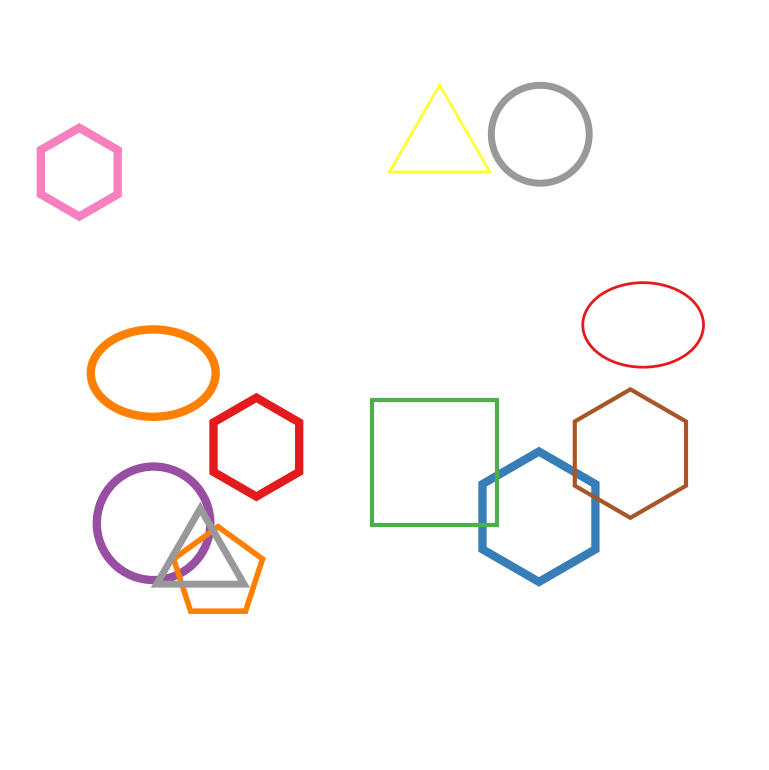[{"shape": "oval", "thickness": 1, "radius": 0.39, "center": [0.835, 0.578]}, {"shape": "hexagon", "thickness": 3, "radius": 0.32, "center": [0.333, 0.419]}, {"shape": "hexagon", "thickness": 3, "radius": 0.42, "center": [0.7, 0.329]}, {"shape": "square", "thickness": 1.5, "radius": 0.41, "center": [0.564, 0.399]}, {"shape": "circle", "thickness": 3, "radius": 0.37, "center": [0.199, 0.32]}, {"shape": "oval", "thickness": 3, "radius": 0.41, "center": [0.199, 0.515]}, {"shape": "pentagon", "thickness": 2, "radius": 0.3, "center": [0.283, 0.255]}, {"shape": "triangle", "thickness": 1, "radius": 0.38, "center": [0.571, 0.814]}, {"shape": "hexagon", "thickness": 1.5, "radius": 0.42, "center": [0.819, 0.411]}, {"shape": "hexagon", "thickness": 3, "radius": 0.29, "center": [0.103, 0.776]}, {"shape": "triangle", "thickness": 2.5, "radius": 0.33, "center": [0.26, 0.274]}, {"shape": "circle", "thickness": 2.5, "radius": 0.32, "center": [0.702, 0.826]}]